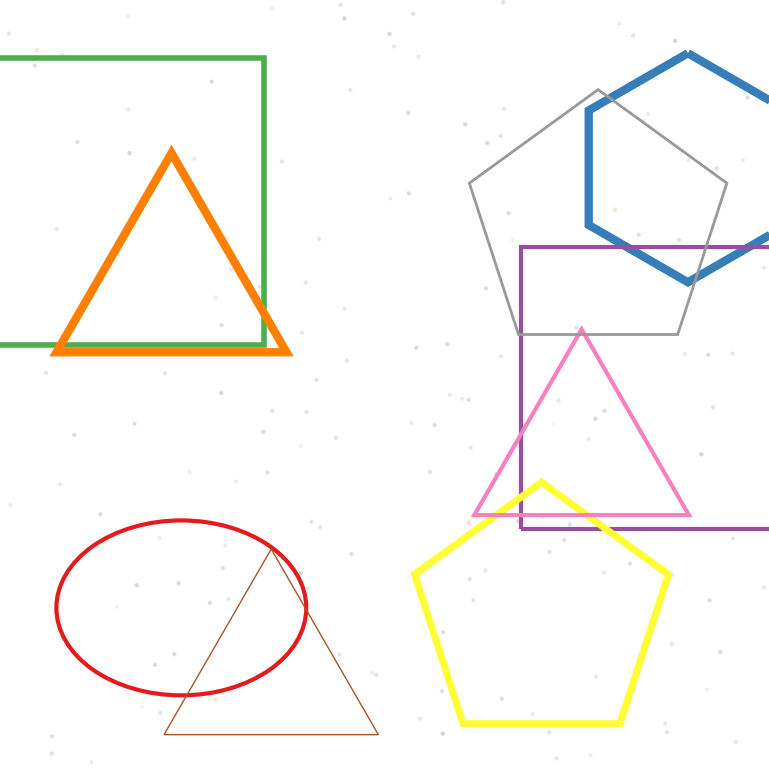[{"shape": "oval", "thickness": 1.5, "radius": 0.81, "center": [0.235, 0.211]}, {"shape": "hexagon", "thickness": 3, "radius": 0.74, "center": [0.893, 0.782]}, {"shape": "square", "thickness": 2, "radius": 0.93, "center": [0.156, 0.738]}, {"shape": "square", "thickness": 1.5, "radius": 0.92, "center": [0.86, 0.497]}, {"shape": "triangle", "thickness": 3, "radius": 0.86, "center": [0.223, 0.629]}, {"shape": "pentagon", "thickness": 2.5, "radius": 0.87, "center": [0.703, 0.2]}, {"shape": "triangle", "thickness": 0.5, "radius": 0.8, "center": [0.352, 0.126]}, {"shape": "triangle", "thickness": 1.5, "radius": 0.8, "center": [0.755, 0.412]}, {"shape": "pentagon", "thickness": 1, "radius": 0.88, "center": [0.777, 0.708]}]